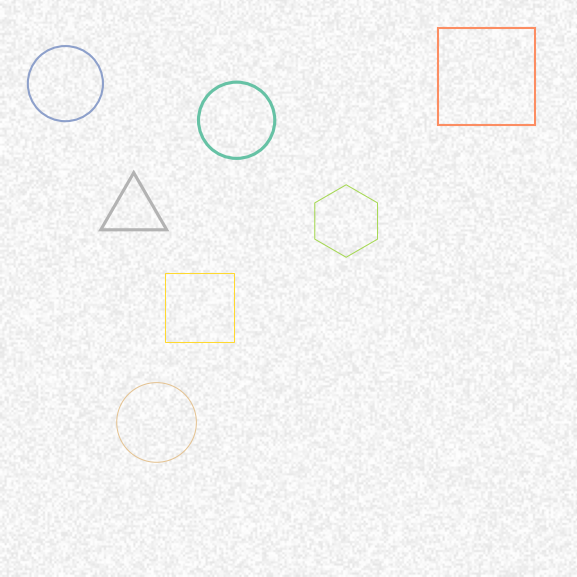[{"shape": "circle", "thickness": 1.5, "radius": 0.33, "center": [0.41, 0.791]}, {"shape": "square", "thickness": 1, "radius": 0.42, "center": [0.842, 0.867]}, {"shape": "circle", "thickness": 1, "radius": 0.33, "center": [0.113, 0.854]}, {"shape": "hexagon", "thickness": 0.5, "radius": 0.31, "center": [0.599, 0.616]}, {"shape": "square", "thickness": 0.5, "radius": 0.3, "center": [0.345, 0.466]}, {"shape": "circle", "thickness": 0.5, "radius": 0.35, "center": [0.271, 0.268]}, {"shape": "triangle", "thickness": 1.5, "radius": 0.33, "center": [0.232, 0.634]}]